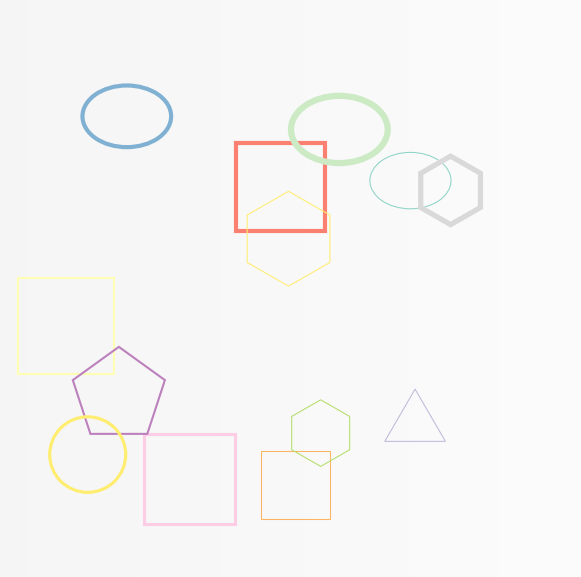[{"shape": "oval", "thickness": 0.5, "radius": 0.35, "center": [0.706, 0.686]}, {"shape": "square", "thickness": 1, "radius": 0.41, "center": [0.113, 0.435]}, {"shape": "triangle", "thickness": 0.5, "radius": 0.3, "center": [0.714, 0.265]}, {"shape": "square", "thickness": 2, "radius": 0.38, "center": [0.483, 0.676]}, {"shape": "oval", "thickness": 2, "radius": 0.38, "center": [0.218, 0.798]}, {"shape": "square", "thickness": 0.5, "radius": 0.29, "center": [0.508, 0.16]}, {"shape": "hexagon", "thickness": 0.5, "radius": 0.29, "center": [0.552, 0.249]}, {"shape": "square", "thickness": 1.5, "radius": 0.39, "center": [0.326, 0.169]}, {"shape": "hexagon", "thickness": 2.5, "radius": 0.3, "center": [0.775, 0.669]}, {"shape": "pentagon", "thickness": 1, "radius": 0.42, "center": [0.204, 0.315]}, {"shape": "oval", "thickness": 3, "radius": 0.42, "center": [0.584, 0.775]}, {"shape": "hexagon", "thickness": 0.5, "radius": 0.41, "center": [0.496, 0.586]}, {"shape": "circle", "thickness": 1.5, "radius": 0.33, "center": [0.151, 0.212]}]